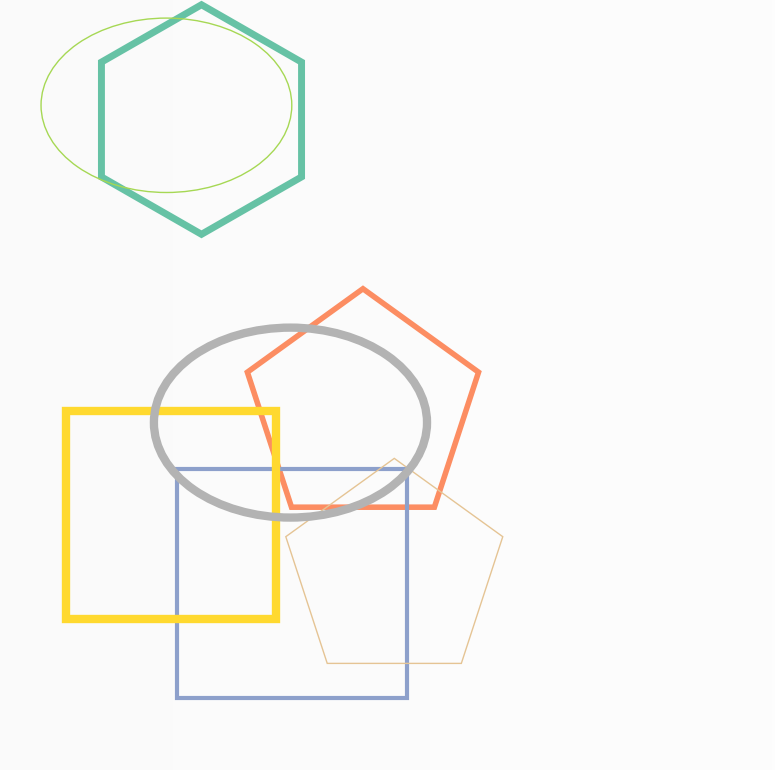[{"shape": "hexagon", "thickness": 2.5, "radius": 0.75, "center": [0.26, 0.845]}, {"shape": "pentagon", "thickness": 2, "radius": 0.78, "center": [0.468, 0.468]}, {"shape": "square", "thickness": 1.5, "radius": 0.74, "center": [0.377, 0.242]}, {"shape": "oval", "thickness": 0.5, "radius": 0.81, "center": [0.215, 0.863]}, {"shape": "square", "thickness": 3, "radius": 0.68, "center": [0.221, 0.331]}, {"shape": "pentagon", "thickness": 0.5, "radius": 0.74, "center": [0.509, 0.258]}, {"shape": "oval", "thickness": 3, "radius": 0.88, "center": [0.375, 0.451]}]